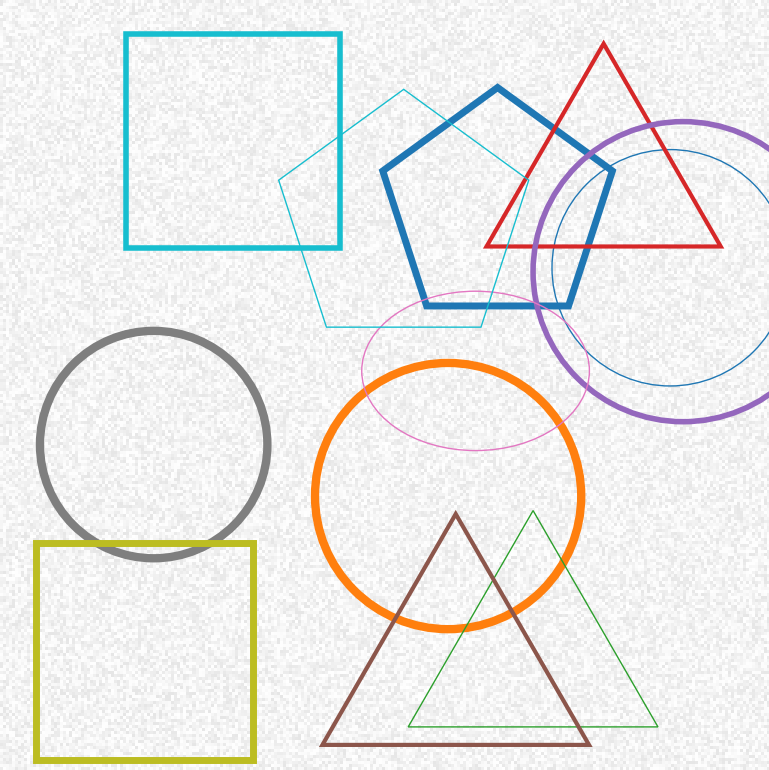[{"shape": "circle", "thickness": 0.5, "radius": 0.77, "center": [0.87, 0.652]}, {"shape": "pentagon", "thickness": 2.5, "radius": 0.78, "center": [0.646, 0.729]}, {"shape": "circle", "thickness": 3, "radius": 0.86, "center": [0.582, 0.356]}, {"shape": "triangle", "thickness": 0.5, "radius": 0.94, "center": [0.692, 0.15]}, {"shape": "triangle", "thickness": 1.5, "radius": 0.88, "center": [0.784, 0.768]}, {"shape": "circle", "thickness": 2, "radius": 0.97, "center": [0.887, 0.647]}, {"shape": "triangle", "thickness": 1.5, "radius": 1.0, "center": [0.592, 0.133]}, {"shape": "oval", "thickness": 0.5, "radius": 0.74, "center": [0.618, 0.518]}, {"shape": "circle", "thickness": 3, "radius": 0.74, "center": [0.2, 0.423]}, {"shape": "square", "thickness": 2.5, "radius": 0.71, "center": [0.188, 0.154]}, {"shape": "square", "thickness": 2, "radius": 0.69, "center": [0.302, 0.817]}, {"shape": "pentagon", "thickness": 0.5, "radius": 0.85, "center": [0.524, 0.713]}]